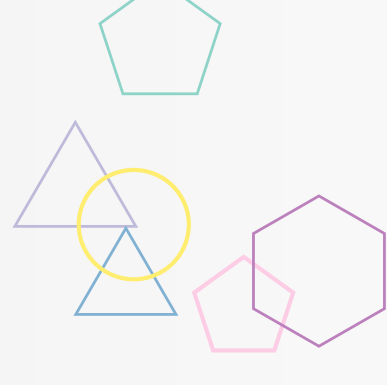[{"shape": "pentagon", "thickness": 2, "radius": 0.82, "center": [0.413, 0.888]}, {"shape": "triangle", "thickness": 2, "radius": 0.9, "center": [0.194, 0.502]}, {"shape": "triangle", "thickness": 2, "radius": 0.75, "center": [0.325, 0.258]}, {"shape": "pentagon", "thickness": 3, "radius": 0.67, "center": [0.629, 0.198]}, {"shape": "hexagon", "thickness": 2, "radius": 0.98, "center": [0.823, 0.296]}, {"shape": "circle", "thickness": 3, "radius": 0.71, "center": [0.345, 0.417]}]